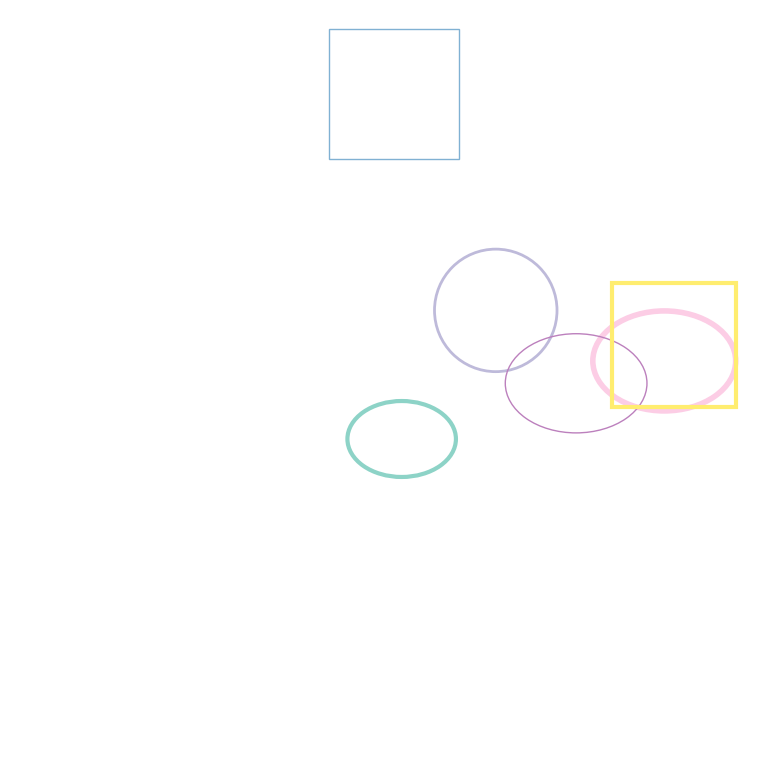[{"shape": "oval", "thickness": 1.5, "radius": 0.35, "center": [0.522, 0.43]}, {"shape": "circle", "thickness": 1, "radius": 0.4, "center": [0.644, 0.597]}, {"shape": "square", "thickness": 0.5, "radius": 0.42, "center": [0.512, 0.877]}, {"shape": "oval", "thickness": 2, "radius": 0.46, "center": [0.863, 0.531]}, {"shape": "oval", "thickness": 0.5, "radius": 0.46, "center": [0.748, 0.502]}, {"shape": "square", "thickness": 1.5, "radius": 0.4, "center": [0.876, 0.552]}]